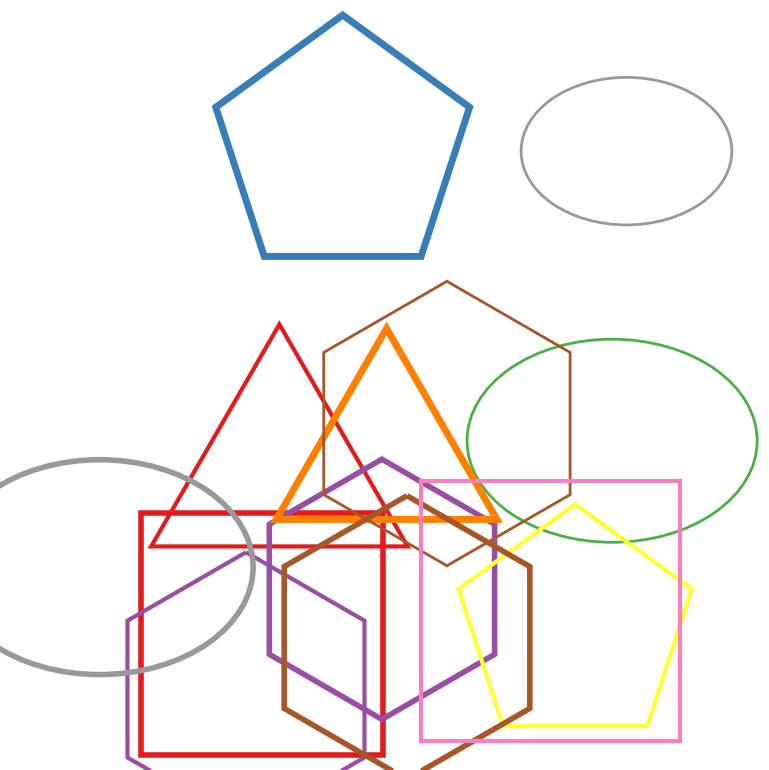[{"shape": "triangle", "thickness": 1.5, "radius": 0.96, "center": [0.363, 0.386]}, {"shape": "square", "thickness": 2, "radius": 0.79, "center": [0.34, 0.177]}, {"shape": "pentagon", "thickness": 2.5, "radius": 0.87, "center": [0.445, 0.807]}, {"shape": "oval", "thickness": 1, "radius": 0.94, "center": [0.795, 0.428]}, {"shape": "hexagon", "thickness": 2, "radius": 0.84, "center": [0.496, 0.235]}, {"shape": "hexagon", "thickness": 1.5, "radius": 0.89, "center": [0.319, 0.105]}, {"shape": "triangle", "thickness": 2.5, "radius": 0.83, "center": [0.502, 0.408]}, {"shape": "pentagon", "thickness": 1.5, "radius": 0.8, "center": [0.747, 0.186]}, {"shape": "hexagon", "thickness": 2, "radius": 0.92, "center": [0.529, 0.172]}, {"shape": "hexagon", "thickness": 1, "radius": 0.92, "center": [0.58, 0.45]}, {"shape": "square", "thickness": 1.5, "radius": 0.84, "center": [0.714, 0.206]}, {"shape": "oval", "thickness": 1, "radius": 0.68, "center": [0.814, 0.804]}, {"shape": "oval", "thickness": 2, "radius": 1.0, "center": [0.129, 0.263]}]